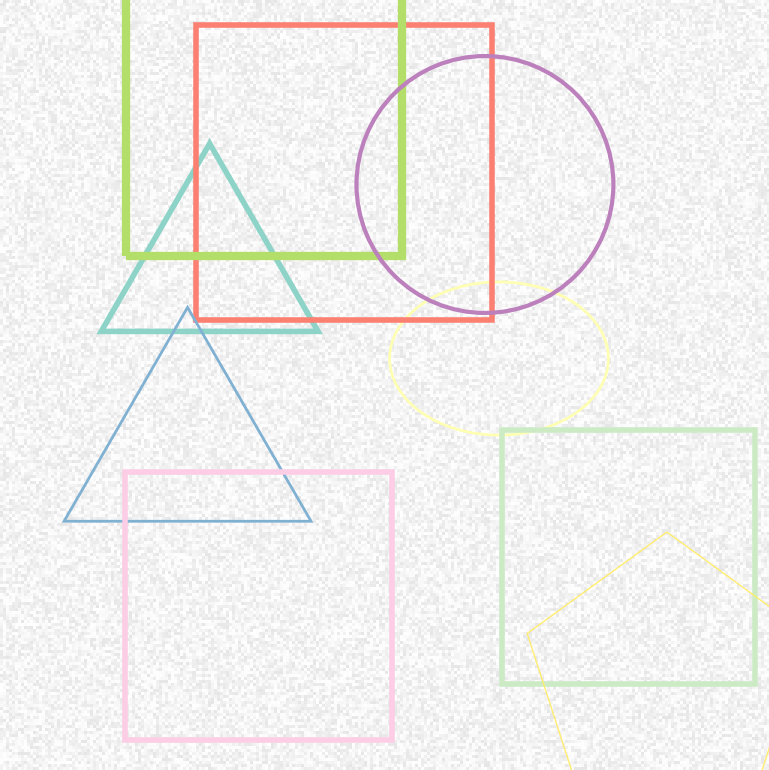[{"shape": "triangle", "thickness": 2, "radius": 0.81, "center": [0.272, 0.651]}, {"shape": "oval", "thickness": 1, "radius": 0.71, "center": [0.648, 0.534]}, {"shape": "square", "thickness": 2, "radius": 0.96, "center": [0.447, 0.776]}, {"shape": "triangle", "thickness": 1, "radius": 0.93, "center": [0.244, 0.416]}, {"shape": "square", "thickness": 3, "radius": 0.9, "center": [0.343, 0.847]}, {"shape": "square", "thickness": 2, "radius": 0.87, "center": [0.335, 0.213]}, {"shape": "circle", "thickness": 1.5, "radius": 0.83, "center": [0.63, 0.76]}, {"shape": "square", "thickness": 2, "radius": 0.82, "center": [0.816, 0.277]}, {"shape": "pentagon", "thickness": 0.5, "radius": 0.95, "center": [0.866, 0.118]}]